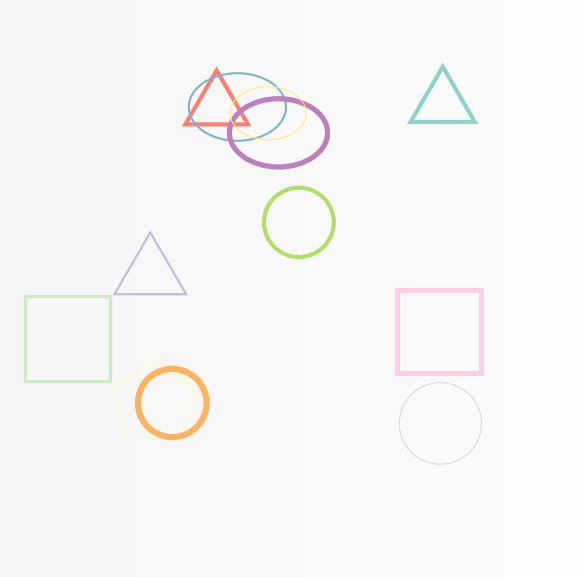[{"shape": "triangle", "thickness": 2, "radius": 0.32, "center": [0.762, 0.82]}, {"shape": "pentagon", "thickness": 0.5, "radius": 0.39, "center": [0.265, 0.301]}, {"shape": "triangle", "thickness": 1, "radius": 0.36, "center": [0.259, 0.525]}, {"shape": "triangle", "thickness": 2, "radius": 0.31, "center": [0.373, 0.815]}, {"shape": "oval", "thickness": 1, "radius": 0.42, "center": [0.408, 0.814]}, {"shape": "circle", "thickness": 3, "radius": 0.3, "center": [0.296, 0.301]}, {"shape": "circle", "thickness": 2, "radius": 0.3, "center": [0.514, 0.614]}, {"shape": "square", "thickness": 2.5, "radius": 0.36, "center": [0.755, 0.425]}, {"shape": "circle", "thickness": 0.5, "radius": 0.35, "center": [0.758, 0.266]}, {"shape": "oval", "thickness": 2.5, "radius": 0.42, "center": [0.479, 0.769]}, {"shape": "square", "thickness": 1.5, "radius": 0.37, "center": [0.116, 0.414]}, {"shape": "oval", "thickness": 0.5, "radius": 0.33, "center": [0.461, 0.803]}]